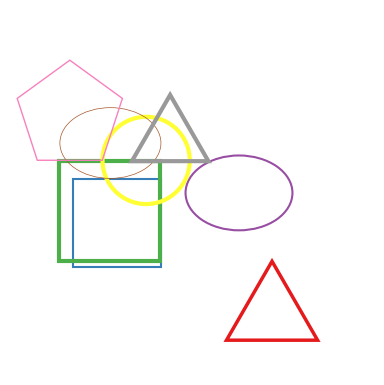[{"shape": "triangle", "thickness": 2.5, "radius": 0.68, "center": [0.707, 0.185]}, {"shape": "square", "thickness": 1.5, "radius": 0.57, "center": [0.304, 0.422]}, {"shape": "square", "thickness": 3, "radius": 0.65, "center": [0.284, 0.452]}, {"shape": "oval", "thickness": 1.5, "radius": 0.69, "center": [0.621, 0.499]}, {"shape": "circle", "thickness": 3, "radius": 0.57, "center": [0.38, 0.583]}, {"shape": "oval", "thickness": 0.5, "radius": 0.66, "center": [0.287, 0.628]}, {"shape": "pentagon", "thickness": 1, "radius": 0.72, "center": [0.181, 0.7]}, {"shape": "triangle", "thickness": 3, "radius": 0.57, "center": [0.442, 0.639]}]